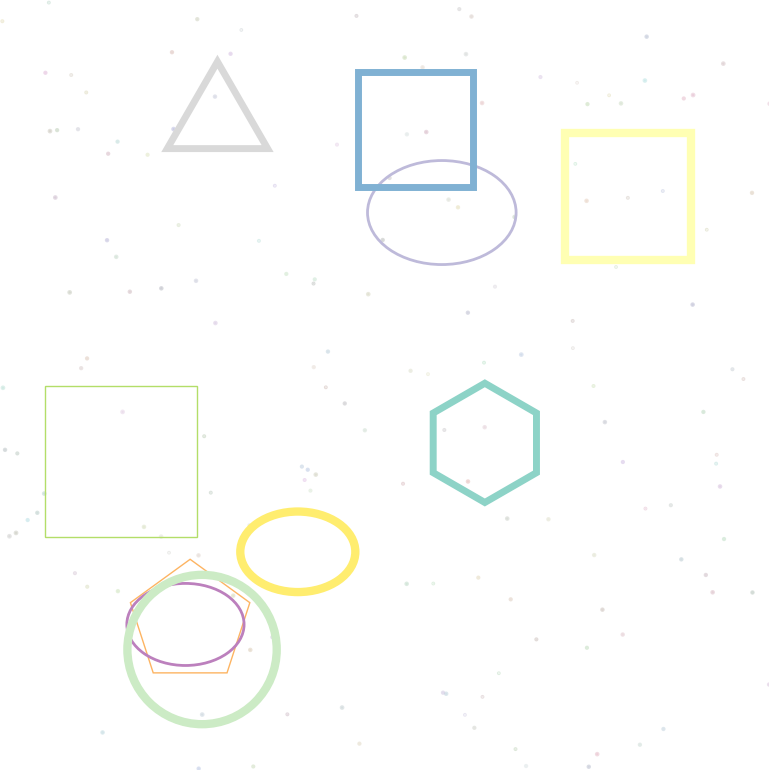[{"shape": "hexagon", "thickness": 2.5, "radius": 0.39, "center": [0.63, 0.425]}, {"shape": "square", "thickness": 3, "radius": 0.41, "center": [0.816, 0.745]}, {"shape": "oval", "thickness": 1, "radius": 0.48, "center": [0.574, 0.724]}, {"shape": "square", "thickness": 2.5, "radius": 0.37, "center": [0.539, 0.831]}, {"shape": "pentagon", "thickness": 0.5, "radius": 0.41, "center": [0.247, 0.192]}, {"shape": "square", "thickness": 0.5, "radius": 0.49, "center": [0.157, 0.401]}, {"shape": "triangle", "thickness": 2.5, "radius": 0.38, "center": [0.282, 0.845]}, {"shape": "oval", "thickness": 1, "radius": 0.38, "center": [0.241, 0.189]}, {"shape": "circle", "thickness": 3, "radius": 0.48, "center": [0.262, 0.156]}, {"shape": "oval", "thickness": 3, "radius": 0.37, "center": [0.387, 0.283]}]